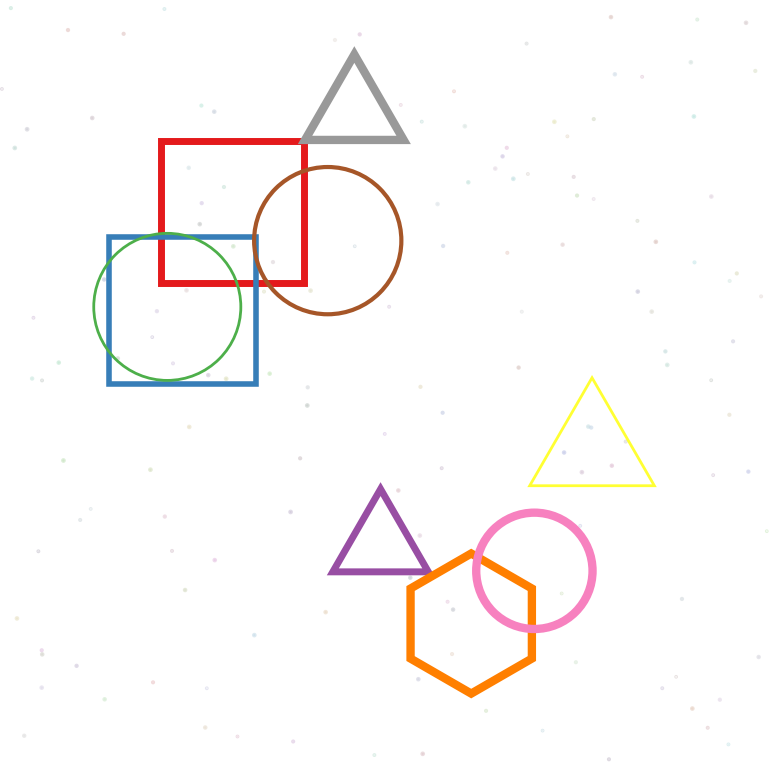[{"shape": "square", "thickness": 2.5, "radius": 0.46, "center": [0.302, 0.725]}, {"shape": "square", "thickness": 2, "radius": 0.48, "center": [0.237, 0.597]}, {"shape": "circle", "thickness": 1, "radius": 0.48, "center": [0.217, 0.601]}, {"shape": "triangle", "thickness": 2.5, "radius": 0.36, "center": [0.494, 0.293]}, {"shape": "hexagon", "thickness": 3, "radius": 0.45, "center": [0.612, 0.19]}, {"shape": "triangle", "thickness": 1, "radius": 0.47, "center": [0.769, 0.416]}, {"shape": "circle", "thickness": 1.5, "radius": 0.48, "center": [0.426, 0.687]}, {"shape": "circle", "thickness": 3, "radius": 0.38, "center": [0.694, 0.259]}, {"shape": "triangle", "thickness": 3, "radius": 0.37, "center": [0.46, 0.855]}]